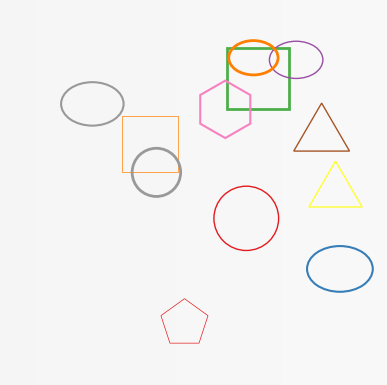[{"shape": "pentagon", "thickness": 0.5, "radius": 0.32, "center": [0.476, 0.16]}, {"shape": "circle", "thickness": 1, "radius": 0.42, "center": [0.636, 0.433]}, {"shape": "oval", "thickness": 1.5, "radius": 0.42, "center": [0.877, 0.302]}, {"shape": "square", "thickness": 2, "radius": 0.4, "center": [0.666, 0.797]}, {"shape": "oval", "thickness": 1, "radius": 0.35, "center": [0.764, 0.845]}, {"shape": "square", "thickness": 0.5, "radius": 0.36, "center": [0.387, 0.626]}, {"shape": "oval", "thickness": 2, "radius": 0.32, "center": [0.654, 0.85]}, {"shape": "triangle", "thickness": 1, "radius": 0.4, "center": [0.866, 0.502]}, {"shape": "triangle", "thickness": 1, "radius": 0.42, "center": [0.83, 0.649]}, {"shape": "hexagon", "thickness": 1.5, "radius": 0.37, "center": [0.581, 0.716]}, {"shape": "oval", "thickness": 1.5, "radius": 0.4, "center": [0.238, 0.73]}, {"shape": "circle", "thickness": 2, "radius": 0.31, "center": [0.404, 0.552]}]